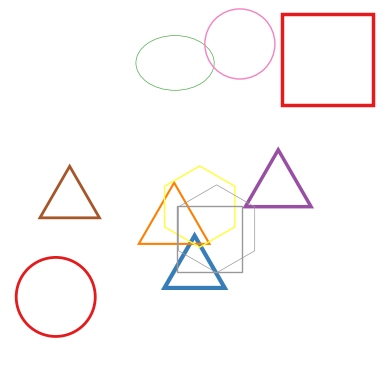[{"shape": "circle", "thickness": 2, "radius": 0.51, "center": [0.145, 0.229]}, {"shape": "square", "thickness": 2.5, "radius": 0.59, "center": [0.85, 0.845]}, {"shape": "triangle", "thickness": 3, "radius": 0.45, "center": [0.505, 0.297]}, {"shape": "oval", "thickness": 0.5, "radius": 0.51, "center": [0.455, 0.837]}, {"shape": "triangle", "thickness": 2.5, "radius": 0.49, "center": [0.723, 0.512]}, {"shape": "triangle", "thickness": 1.5, "radius": 0.53, "center": [0.452, 0.42]}, {"shape": "hexagon", "thickness": 1, "radius": 0.53, "center": [0.519, 0.463]}, {"shape": "triangle", "thickness": 2, "radius": 0.45, "center": [0.181, 0.479]}, {"shape": "circle", "thickness": 1, "radius": 0.45, "center": [0.623, 0.886]}, {"shape": "hexagon", "thickness": 0.5, "radius": 0.57, "center": [0.563, 0.406]}, {"shape": "square", "thickness": 1, "radius": 0.42, "center": [0.544, 0.379]}]